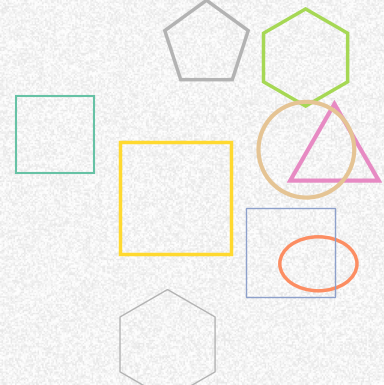[{"shape": "square", "thickness": 1.5, "radius": 0.51, "center": [0.142, 0.651]}, {"shape": "oval", "thickness": 2.5, "radius": 0.5, "center": [0.827, 0.315]}, {"shape": "square", "thickness": 1, "radius": 0.58, "center": [0.755, 0.344]}, {"shape": "triangle", "thickness": 3, "radius": 0.66, "center": [0.869, 0.597]}, {"shape": "hexagon", "thickness": 2.5, "radius": 0.63, "center": [0.794, 0.851]}, {"shape": "square", "thickness": 2.5, "radius": 0.72, "center": [0.456, 0.485]}, {"shape": "circle", "thickness": 3, "radius": 0.62, "center": [0.796, 0.611]}, {"shape": "hexagon", "thickness": 1, "radius": 0.71, "center": [0.435, 0.105]}, {"shape": "pentagon", "thickness": 2.5, "radius": 0.57, "center": [0.536, 0.885]}]